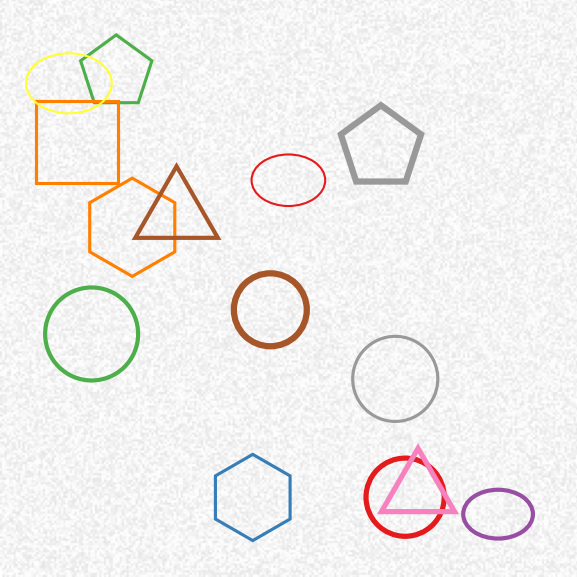[{"shape": "circle", "thickness": 2.5, "radius": 0.34, "center": [0.701, 0.138]}, {"shape": "oval", "thickness": 1, "radius": 0.32, "center": [0.499, 0.687]}, {"shape": "hexagon", "thickness": 1.5, "radius": 0.37, "center": [0.438, 0.138]}, {"shape": "circle", "thickness": 2, "radius": 0.4, "center": [0.159, 0.421]}, {"shape": "pentagon", "thickness": 1.5, "radius": 0.32, "center": [0.201, 0.874]}, {"shape": "oval", "thickness": 2, "radius": 0.3, "center": [0.862, 0.109]}, {"shape": "hexagon", "thickness": 1.5, "radius": 0.43, "center": [0.229, 0.606]}, {"shape": "square", "thickness": 1.5, "radius": 0.35, "center": [0.134, 0.753]}, {"shape": "oval", "thickness": 1, "radius": 0.37, "center": [0.119, 0.855]}, {"shape": "triangle", "thickness": 2, "radius": 0.41, "center": [0.306, 0.629]}, {"shape": "circle", "thickness": 3, "radius": 0.32, "center": [0.468, 0.463]}, {"shape": "triangle", "thickness": 2.5, "radius": 0.37, "center": [0.724, 0.15]}, {"shape": "pentagon", "thickness": 3, "radius": 0.36, "center": [0.66, 0.744]}, {"shape": "circle", "thickness": 1.5, "radius": 0.37, "center": [0.684, 0.343]}]